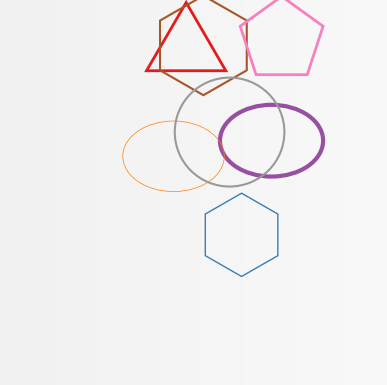[{"shape": "triangle", "thickness": 2, "radius": 0.59, "center": [0.48, 0.875]}, {"shape": "hexagon", "thickness": 1, "radius": 0.54, "center": [0.623, 0.39]}, {"shape": "oval", "thickness": 3, "radius": 0.67, "center": [0.701, 0.635]}, {"shape": "oval", "thickness": 0.5, "radius": 0.65, "center": [0.448, 0.594]}, {"shape": "hexagon", "thickness": 1.5, "radius": 0.65, "center": [0.525, 0.882]}, {"shape": "pentagon", "thickness": 2, "radius": 0.56, "center": [0.727, 0.897]}, {"shape": "circle", "thickness": 1.5, "radius": 0.71, "center": [0.592, 0.657]}]